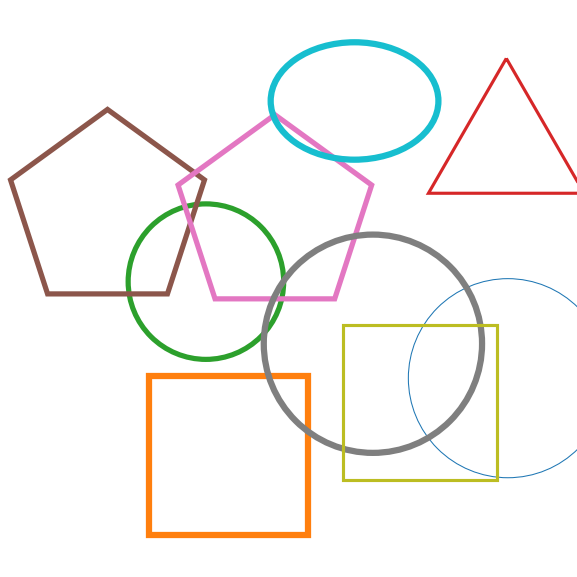[{"shape": "circle", "thickness": 0.5, "radius": 0.86, "center": [0.879, 0.344]}, {"shape": "square", "thickness": 3, "radius": 0.69, "center": [0.395, 0.21]}, {"shape": "circle", "thickness": 2.5, "radius": 0.67, "center": [0.357, 0.511]}, {"shape": "triangle", "thickness": 1.5, "radius": 0.78, "center": [0.877, 0.742]}, {"shape": "pentagon", "thickness": 2.5, "radius": 0.88, "center": [0.186, 0.633]}, {"shape": "pentagon", "thickness": 2.5, "radius": 0.88, "center": [0.476, 0.624]}, {"shape": "circle", "thickness": 3, "radius": 0.94, "center": [0.646, 0.404]}, {"shape": "square", "thickness": 1.5, "radius": 0.67, "center": [0.727, 0.302]}, {"shape": "oval", "thickness": 3, "radius": 0.73, "center": [0.614, 0.824]}]